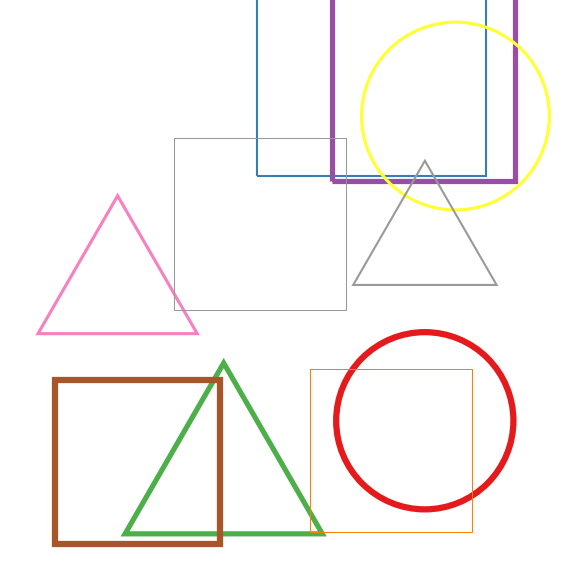[{"shape": "circle", "thickness": 3, "radius": 0.77, "center": [0.736, 0.271]}, {"shape": "square", "thickness": 1, "radius": 0.99, "center": [0.643, 0.893]}, {"shape": "triangle", "thickness": 2.5, "radius": 0.99, "center": [0.387, 0.173]}, {"shape": "square", "thickness": 2.5, "radius": 0.79, "center": [0.733, 0.845]}, {"shape": "square", "thickness": 0.5, "radius": 0.7, "center": [0.677, 0.218]}, {"shape": "circle", "thickness": 1.5, "radius": 0.81, "center": [0.789, 0.798]}, {"shape": "square", "thickness": 3, "radius": 0.71, "center": [0.239, 0.199]}, {"shape": "triangle", "thickness": 1.5, "radius": 0.8, "center": [0.204, 0.501]}, {"shape": "square", "thickness": 0.5, "radius": 0.74, "center": [0.449, 0.611]}, {"shape": "triangle", "thickness": 1, "radius": 0.72, "center": [0.736, 0.577]}]